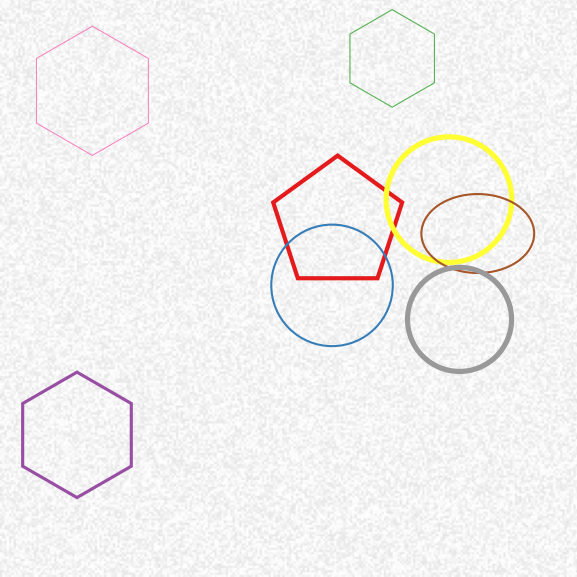[{"shape": "pentagon", "thickness": 2, "radius": 0.59, "center": [0.585, 0.612]}, {"shape": "circle", "thickness": 1, "radius": 0.53, "center": [0.575, 0.505]}, {"shape": "hexagon", "thickness": 0.5, "radius": 0.42, "center": [0.679, 0.898]}, {"shape": "hexagon", "thickness": 1.5, "radius": 0.54, "center": [0.133, 0.246]}, {"shape": "circle", "thickness": 2.5, "radius": 0.54, "center": [0.777, 0.653]}, {"shape": "oval", "thickness": 1, "radius": 0.49, "center": [0.827, 0.595]}, {"shape": "hexagon", "thickness": 0.5, "radius": 0.56, "center": [0.16, 0.842]}, {"shape": "circle", "thickness": 2.5, "radius": 0.45, "center": [0.796, 0.446]}]